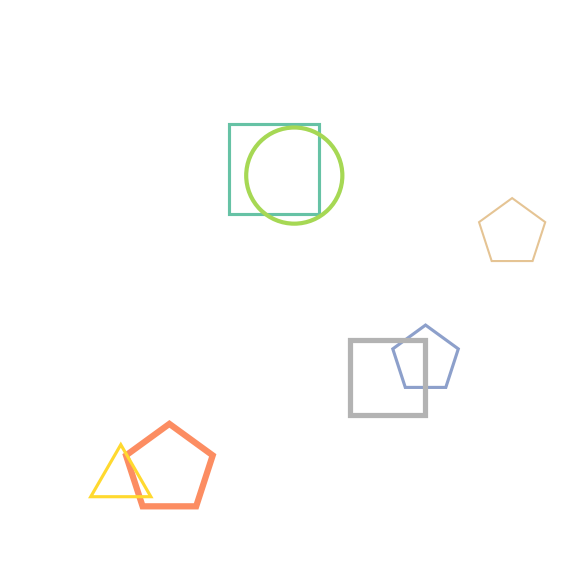[{"shape": "square", "thickness": 1.5, "radius": 0.39, "center": [0.474, 0.706]}, {"shape": "pentagon", "thickness": 3, "radius": 0.39, "center": [0.293, 0.186]}, {"shape": "pentagon", "thickness": 1.5, "radius": 0.3, "center": [0.737, 0.377]}, {"shape": "circle", "thickness": 2, "radius": 0.42, "center": [0.51, 0.695]}, {"shape": "triangle", "thickness": 1.5, "radius": 0.3, "center": [0.209, 0.169]}, {"shape": "pentagon", "thickness": 1, "radius": 0.3, "center": [0.887, 0.596]}, {"shape": "square", "thickness": 2.5, "radius": 0.32, "center": [0.671, 0.346]}]